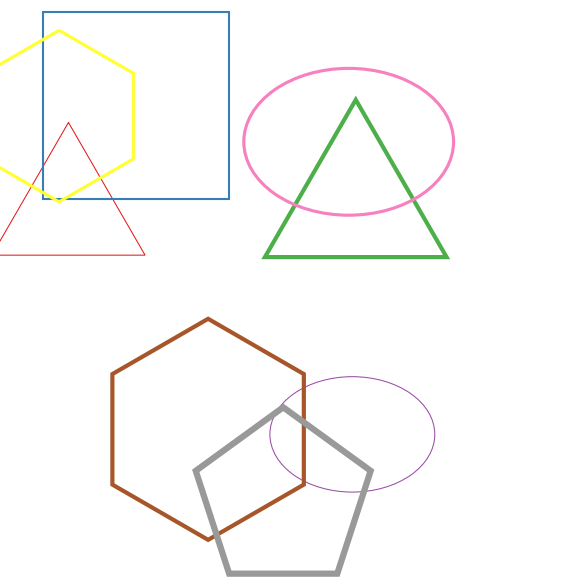[{"shape": "triangle", "thickness": 0.5, "radius": 0.77, "center": [0.119, 0.634]}, {"shape": "square", "thickness": 1, "radius": 0.81, "center": [0.236, 0.817]}, {"shape": "triangle", "thickness": 2, "radius": 0.91, "center": [0.616, 0.645]}, {"shape": "oval", "thickness": 0.5, "radius": 0.71, "center": [0.61, 0.247]}, {"shape": "hexagon", "thickness": 1.5, "radius": 0.74, "center": [0.102, 0.798]}, {"shape": "hexagon", "thickness": 2, "radius": 0.96, "center": [0.36, 0.256]}, {"shape": "oval", "thickness": 1.5, "radius": 0.91, "center": [0.604, 0.754]}, {"shape": "pentagon", "thickness": 3, "radius": 0.8, "center": [0.49, 0.135]}]